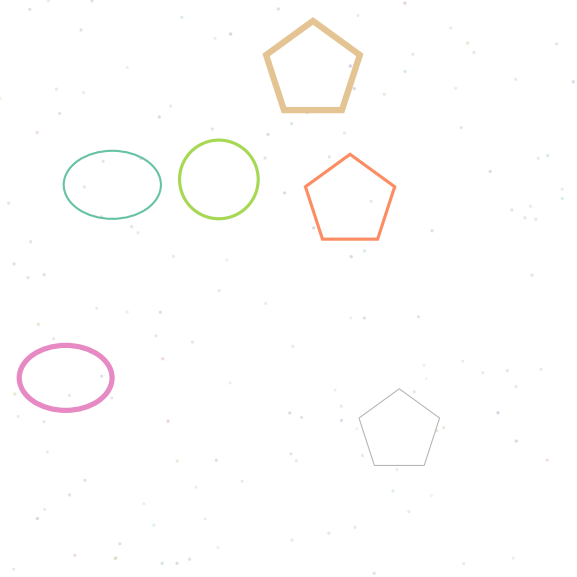[{"shape": "oval", "thickness": 1, "radius": 0.42, "center": [0.194, 0.679]}, {"shape": "pentagon", "thickness": 1.5, "radius": 0.41, "center": [0.606, 0.651]}, {"shape": "oval", "thickness": 2.5, "radius": 0.4, "center": [0.114, 0.345]}, {"shape": "circle", "thickness": 1.5, "radius": 0.34, "center": [0.379, 0.688]}, {"shape": "pentagon", "thickness": 3, "radius": 0.43, "center": [0.542, 0.878]}, {"shape": "pentagon", "thickness": 0.5, "radius": 0.37, "center": [0.691, 0.253]}]